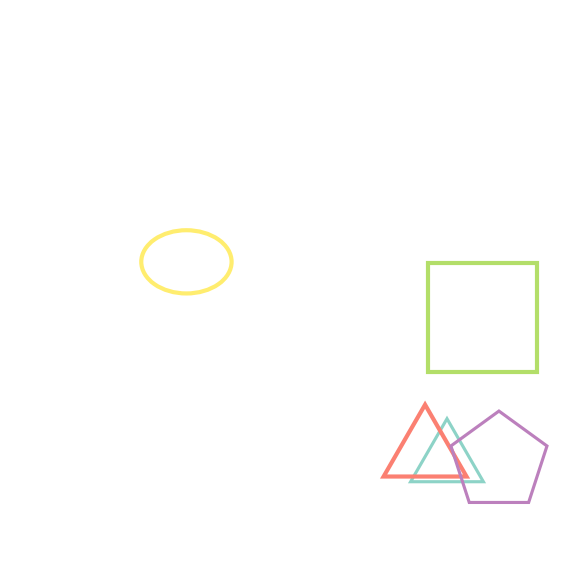[{"shape": "triangle", "thickness": 1.5, "radius": 0.36, "center": [0.774, 0.201]}, {"shape": "triangle", "thickness": 2, "radius": 0.41, "center": [0.736, 0.215]}, {"shape": "square", "thickness": 2, "radius": 0.47, "center": [0.835, 0.449]}, {"shape": "pentagon", "thickness": 1.5, "radius": 0.44, "center": [0.864, 0.2]}, {"shape": "oval", "thickness": 2, "radius": 0.39, "center": [0.323, 0.546]}]